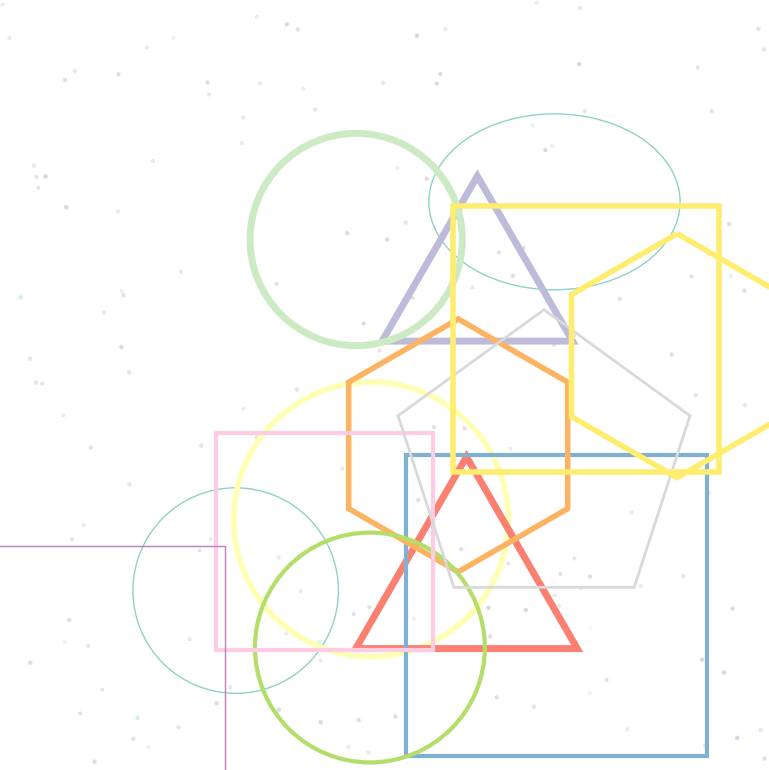[{"shape": "circle", "thickness": 0.5, "radius": 0.67, "center": [0.306, 0.233]}, {"shape": "oval", "thickness": 0.5, "radius": 0.82, "center": [0.72, 0.738]}, {"shape": "circle", "thickness": 2, "radius": 0.89, "center": [0.482, 0.326]}, {"shape": "triangle", "thickness": 2.5, "radius": 0.71, "center": [0.62, 0.628]}, {"shape": "triangle", "thickness": 2.5, "radius": 0.83, "center": [0.606, 0.241]}, {"shape": "square", "thickness": 1.5, "radius": 0.98, "center": [0.723, 0.214]}, {"shape": "hexagon", "thickness": 2, "radius": 0.82, "center": [0.595, 0.422]}, {"shape": "circle", "thickness": 1.5, "radius": 0.75, "center": [0.48, 0.159]}, {"shape": "square", "thickness": 1.5, "radius": 0.7, "center": [0.421, 0.297]}, {"shape": "pentagon", "thickness": 1, "radius": 1.0, "center": [0.707, 0.399]}, {"shape": "square", "thickness": 0.5, "radius": 0.83, "center": [0.126, 0.125]}, {"shape": "circle", "thickness": 2.5, "radius": 0.69, "center": [0.463, 0.689]}, {"shape": "hexagon", "thickness": 2, "radius": 0.79, "center": [0.879, 0.538]}, {"shape": "square", "thickness": 2, "radius": 0.86, "center": [0.76, 0.56]}]